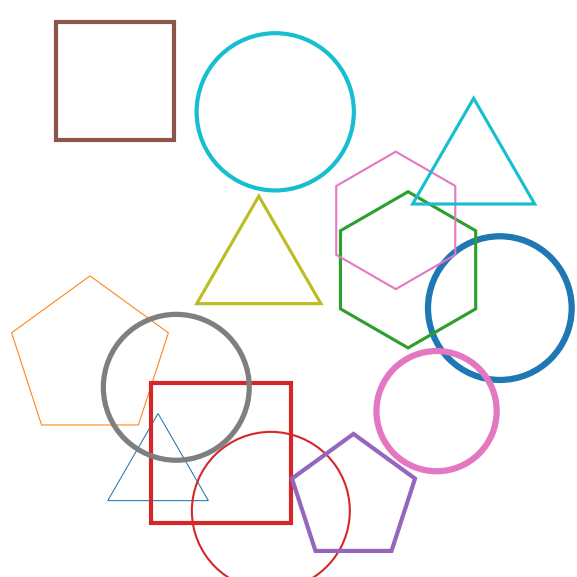[{"shape": "circle", "thickness": 3, "radius": 0.62, "center": [0.866, 0.466]}, {"shape": "triangle", "thickness": 0.5, "radius": 0.5, "center": [0.274, 0.183]}, {"shape": "pentagon", "thickness": 0.5, "radius": 0.71, "center": [0.156, 0.379]}, {"shape": "hexagon", "thickness": 1.5, "radius": 0.68, "center": [0.707, 0.532]}, {"shape": "circle", "thickness": 1, "radius": 0.68, "center": [0.469, 0.115]}, {"shape": "square", "thickness": 2, "radius": 0.6, "center": [0.382, 0.214]}, {"shape": "pentagon", "thickness": 2, "radius": 0.56, "center": [0.612, 0.136]}, {"shape": "square", "thickness": 2, "radius": 0.51, "center": [0.198, 0.859]}, {"shape": "circle", "thickness": 3, "radius": 0.52, "center": [0.756, 0.287]}, {"shape": "hexagon", "thickness": 1, "radius": 0.6, "center": [0.685, 0.617]}, {"shape": "circle", "thickness": 2.5, "radius": 0.63, "center": [0.305, 0.328]}, {"shape": "triangle", "thickness": 1.5, "radius": 0.62, "center": [0.448, 0.535]}, {"shape": "circle", "thickness": 2, "radius": 0.68, "center": [0.477, 0.806]}, {"shape": "triangle", "thickness": 1.5, "radius": 0.61, "center": [0.82, 0.707]}]